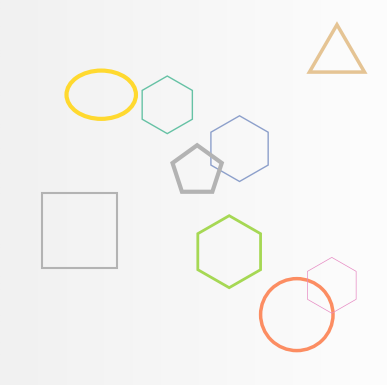[{"shape": "hexagon", "thickness": 1, "radius": 0.37, "center": [0.432, 0.728]}, {"shape": "circle", "thickness": 2.5, "radius": 0.47, "center": [0.766, 0.183]}, {"shape": "hexagon", "thickness": 1, "radius": 0.43, "center": [0.618, 0.614]}, {"shape": "hexagon", "thickness": 0.5, "radius": 0.36, "center": [0.856, 0.259]}, {"shape": "hexagon", "thickness": 2, "radius": 0.47, "center": [0.591, 0.346]}, {"shape": "oval", "thickness": 3, "radius": 0.45, "center": [0.261, 0.754]}, {"shape": "triangle", "thickness": 2.5, "radius": 0.41, "center": [0.87, 0.854]}, {"shape": "pentagon", "thickness": 3, "radius": 0.33, "center": [0.509, 0.556]}, {"shape": "square", "thickness": 1.5, "radius": 0.49, "center": [0.205, 0.402]}]